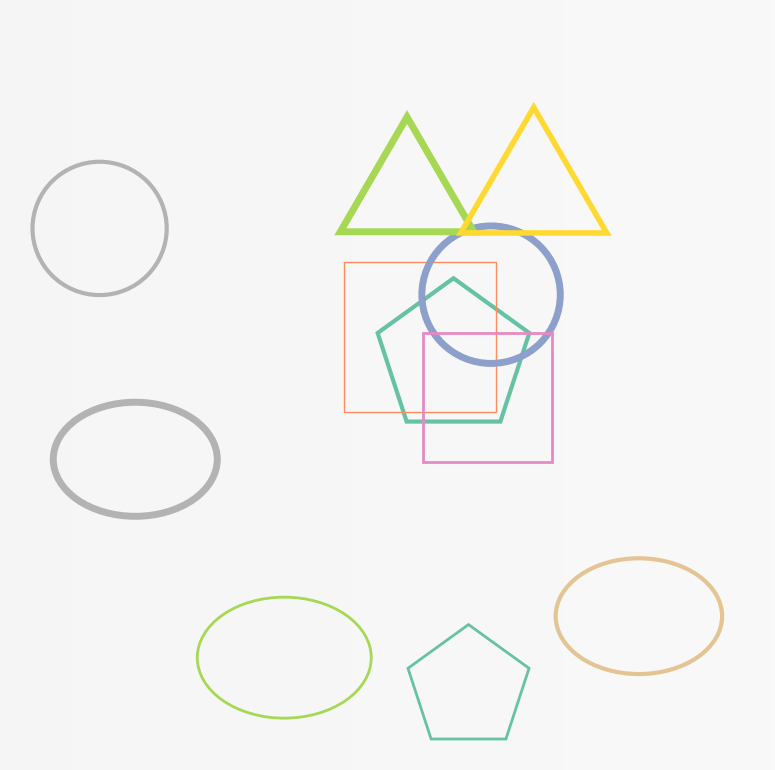[{"shape": "pentagon", "thickness": 1, "radius": 0.41, "center": [0.605, 0.107]}, {"shape": "pentagon", "thickness": 1.5, "radius": 0.51, "center": [0.585, 0.536]}, {"shape": "square", "thickness": 0.5, "radius": 0.49, "center": [0.542, 0.562]}, {"shape": "circle", "thickness": 2.5, "radius": 0.45, "center": [0.634, 0.617]}, {"shape": "square", "thickness": 1, "radius": 0.42, "center": [0.63, 0.484]}, {"shape": "oval", "thickness": 1, "radius": 0.56, "center": [0.367, 0.146]}, {"shape": "triangle", "thickness": 2.5, "radius": 0.5, "center": [0.525, 0.749]}, {"shape": "triangle", "thickness": 2, "radius": 0.54, "center": [0.689, 0.752]}, {"shape": "oval", "thickness": 1.5, "radius": 0.54, "center": [0.824, 0.2]}, {"shape": "circle", "thickness": 1.5, "radius": 0.43, "center": [0.129, 0.703]}, {"shape": "oval", "thickness": 2.5, "radius": 0.53, "center": [0.175, 0.404]}]